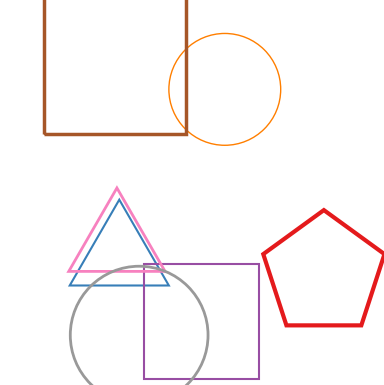[{"shape": "pentagon", "thickness": 3, "radius": 0.83, "center": [0.841, 0.289]}, {"shape": "triangle", "thickness": 1.5, "radius": 0.74, "center": [0.31, 0.333]}, {"shape": "square", "thickness": 1.5, "radius": 0.74, "center": [0.523, 0.165]}, {"shape": "circle", "thickness": 1, "radius": 0.73, "center": [0.584, 0.768]}, {"shape": "square", "thickness": 2.5, "radius": 0.92, "center": [0.298, 0.837]}, {"shape": "triangle", "thickness": 2, "radius": 0.72, "center": [0.304, 0.367]}, {"shape": "circle", "thickness": 2, "radius": 0.89, "center": [0.361, 0.13]}]